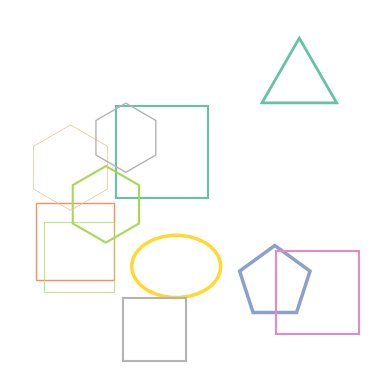[{"shape": "triangle", "thickness": 2, "radius": 0.56, "center": [0.777, 0.789]}, {"shape": "square", "thickness": 1.5, "radius": 0.6, "center": [0.422, 0.604]}, {"shape": "square", "thickness": 1, "radius": 0.5, "center": [0.195, 0.373]}, {"shape": "pentagon", "thickness": 2.5, "radius": 0.48, "center": [0.714, 0.266]}, {"shape": "square", "thickness": 1.5, "radius": 0.54, "center": [0.824, 0.241]}, {"shape": "hexagon", "thickness": 1.5, "radius": 0.5, "center": [0.275, 0.469]}, {"shape": "square", "thickness": 0.5, "radius": 0.46, "center": [0.205, 0.333]}, {"shape": "oval", "thickness": 2.5, "radius": 0.58, "center": [0.458, 0.308]}, {"shape": "hexagon", "thickness": 0.5, "radius": 0.55, "center": [0.183, 0.565]}, {"shape": "square", "thickness": 1.5, "radius": 0.41, "center": [0.402, 0.144]}, {"shape": "hexagon", "thickness": 1, "radius": 0.45, "center": [0.327, 0.642]}]